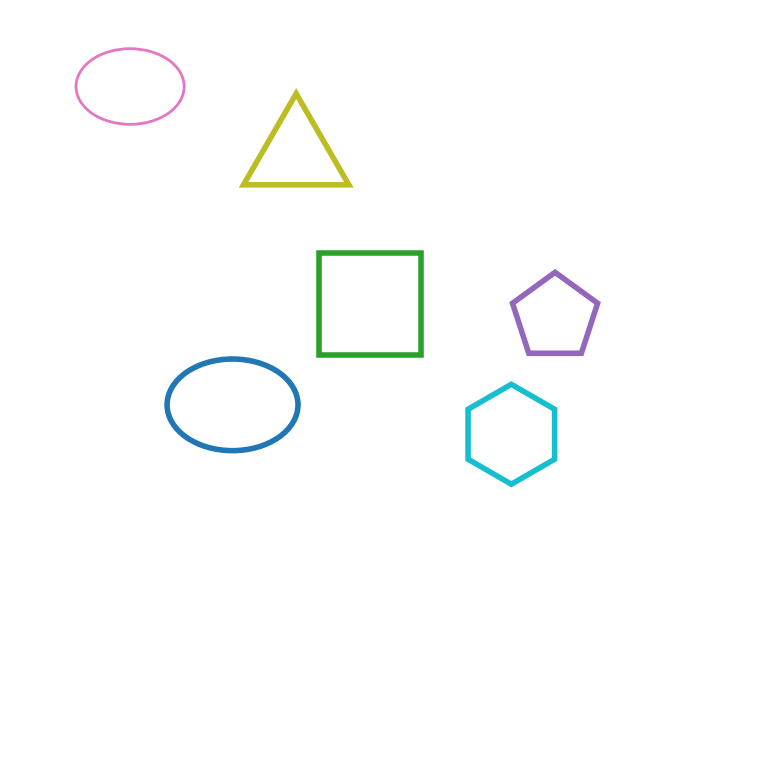[{"shape": "oval", "thickness": 2, "radius": 0.43, "center": [0.302, 0.474]}, {"shape": "square", "thickness": 2, "radius": 0.33, "center": [0.48, 0.605]}, {"shape": "pentagon", "thickness": 2, "radius": 0.29, "center": [0.721, 0.588]}, {"shape": "oval", "thickness": 1, "radius": 0.35, "center": [0.169, 0.888]}, {"shape": "triangle", "thickness": 2, "radius": 0.39, "center": [0.385, 0.799]}, {"shape": "hexagon", "thickness": 2, "radius": 0.32, "center": [0.664, 0.436]}]